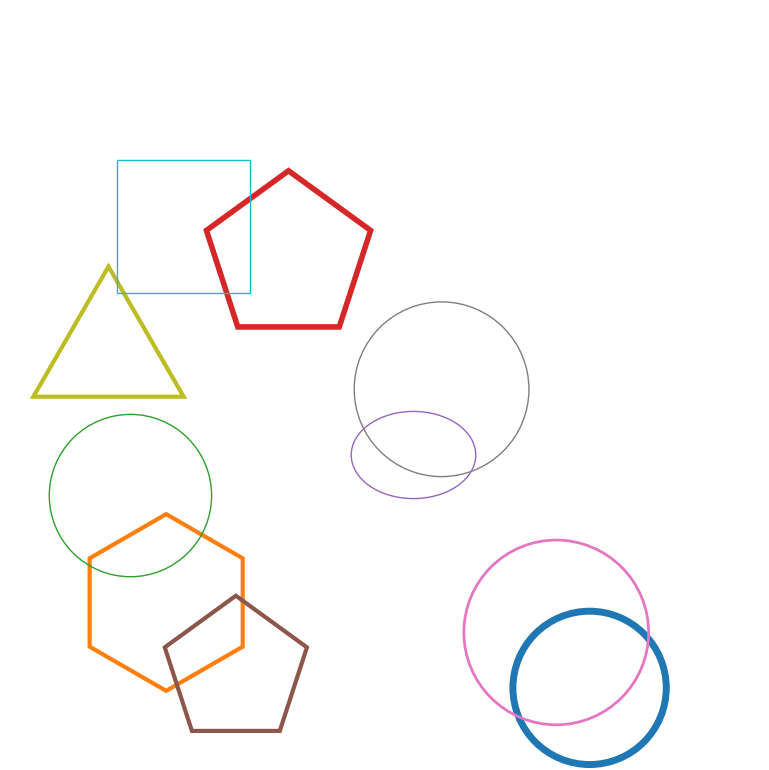[{"shape": "circle", "thickness": 2.5, "radius": 0.5, "center": [0.766, 0.107]}, {"shape": "hexagon", "thickness": 1.5, "radius": 0.57, "center": [0.216, 0.218]}, {"shape": "circle", "thickness": 0.5, "radius": 0.53, "center": [0.169, 0.356]}, {"shape": "pentagon", "thickness": 2, "radius": 0.56, "center": [0.375, 0.666]}, {"shape": "oval", "thickness": 0.5, "radius": 0.4, "center": [0.537, 0.409]}, {"shape": "pentagon", "thickness": 1.5, "radius": 0.49, "center": [0.306, 0.129]}, {"shape": "circle", "thickness": 1, "radius": 0.6, "center": [0.722, 0.179]}, {"shape": "circle", "thickness": 0.5, "radius": 0.57, "center": [0.573, 0.494]}, {"shape": "triangle", "thickness": 1.5, "radius": 0.56, "center": [0.141, 0.541]}, {"shape": "square", "thickness": 0.5, "radius": 0.43, "center": [0.238, 0.706]}]